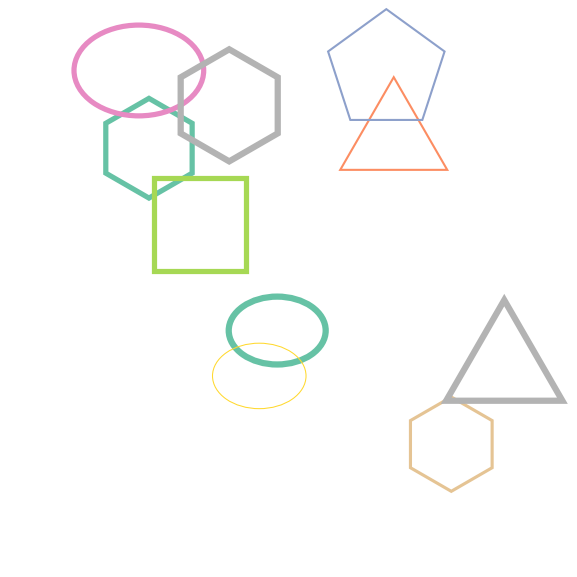[{"shape": "oval", "thickness": 3, "radius": 0.42, "center": [0.48, 0.427]}, {"shape": "hexagon", "thickness": 2.5, "radius": 0.43, "center": [0.258, 0.742]}, {"shape": "triangle", "thickness": 1, "radius": 0.53, "center": [0.682, 0.758]}, {"shape": "pentagon", "thickness": 1, "radius": 0.53, "center": [0.669, 0.877]}, {"shape": "oval", "thickness": 2.5, "radius": 0.56, "center": [0.24, 0.877]}, {"shape": "square", "thickness": 2.5, "radius": 0.4, "center": [0.346, 0.611]}, {"shape": "oval", "thickness": 0.5, "radius": 0.4, "center": [0.449, 0.348]}, {"shape": "hexagon", "thickness": 1.5, "radius": 0.41, "center": [0.781, 0.23]}, {"shape": "triangle", "thickness": 3, "radius": 0.58, "center": [0.873, 0.363]}, {"shape": "hexagon", "thickness": 3, "radius": 0.49, "center": [0.397, 0.817]}]